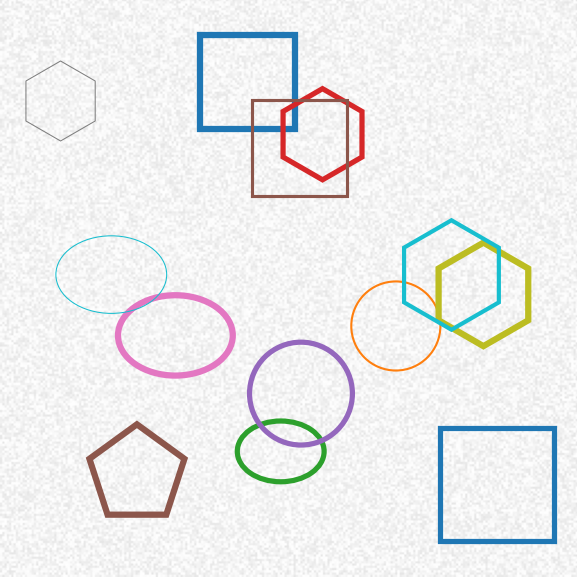[{"shape": "square", "thickness": 2.5, "radius": 0.49, "center": [0.861, 0.16]}, {"shape": "square", "thickness": 3, "radius": 0.41, "center": [0.429, 0.857]}, {"shape": "circle", "thickness": 1, "radius": 0.39, "center": [0.685, 0.435]}, {"shape": "oval", "thickness": 2.5, "radius": 0.38, "center": [0.486, 0.217]}, {"shape": "hexagon", "thickness": 2.5, "radius": 0.39, "center": [0.558, 0.767]}, {"shape": "circle", "thickness": 2.5, "radius": 0.45, "center": [0.521, 0.318]}, {"shape": "square", "thickness": 1.5, "radius": 0.41, "center": [0.519, 0.743]}, {"shape": "pentagon", "thickness": 3, "radius": 0.43, "center": [0.237, 0.178]}, {"shape": "oval", "thickness": 3, "radius": 0.5, "center": [0.304, 0.418]}, {"shape": "hexagon", "thickness": 0.5, "radius": 0.35, "center": [0.105, 0.824]}, {"shape": "hexagon", "thickness": 3, "radius": 0.45, "center": [0.837, 0.489]}, {"shape": "oval", "thickness": 0.5, "radius": 0.48, "center": [0.193, 0.524]}, {"shape": "hexagon", "thickness": 2, "radius": 0.47, "center": [0.782, 0.523]}]